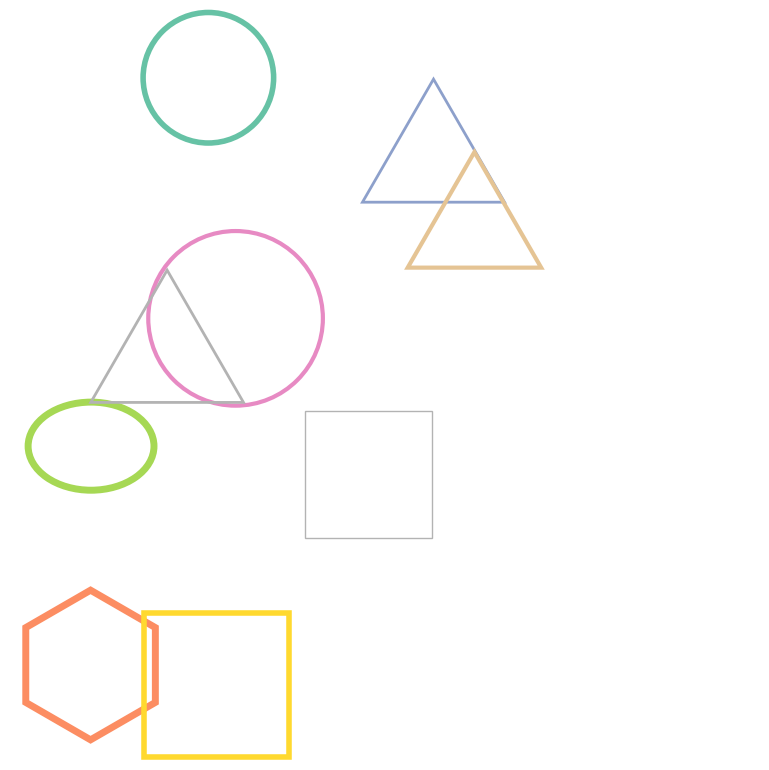[{"shape": "circle", "thickness": 2, "radius": 0.42, "center": [0.271, 0.899]}, {"shape": "hexagon", "thickness": 2.5, "radius": 0.49, "center": [0.118, 0.136]}, {"shape": "triangle", "thickness": 1, "radius": 0.53, "center": [0.563, 0.791]}, {"shape": "circle", "thickness": 1.5, "radius": 0.57, "center": [0.306, 0.587]}, {"shape": "oval", "thickness": 2.5, "radius": 0.41, "center": [0.118, 0.421]}, {"shape": "square", "thickness": 2, "radius": 0.47, "center": [0.281, 0.111]}, {"shape": "triangle", "thickness": 1.5, "radius": 0.5, "center": [0.616, 0.702]}, {"shape": "square", "thickness": 0.5, "radius": 0.41, "center": [0.479, 0.383]}, {"shape": "triangle", "thickness": 1, "radius": 0.57, "center": [0.217, 0.535]}]